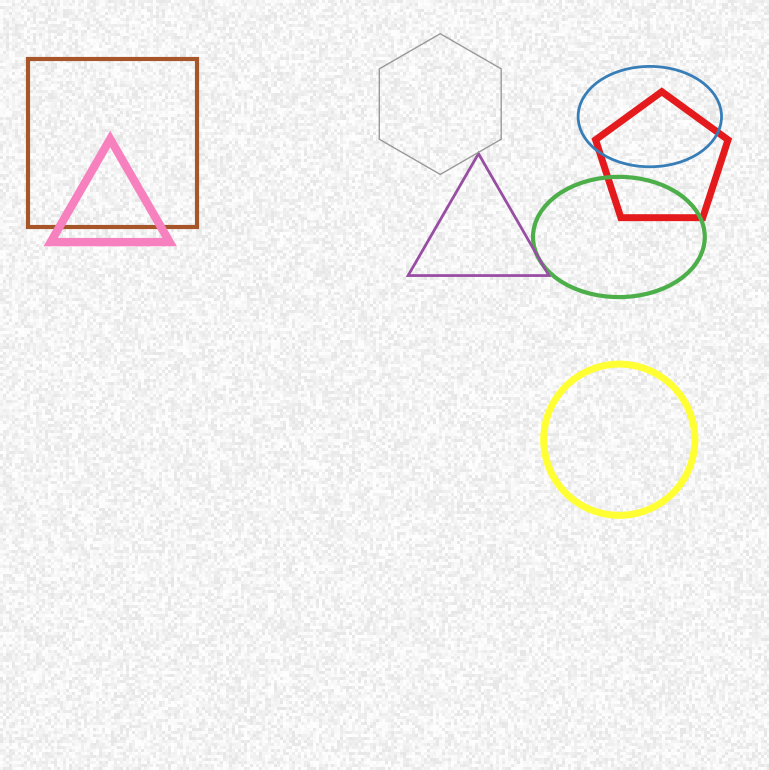[{"shape": "pentagon", "thickness": 2.5, "radius": 0.45, "center": [0.86, 0.79]}, {"shape": "oval", "thickness": 1, "radius": 0.47, "center": [0.844, 0.849]}, {"shape": "oval", "thickness": 1.5, "radius": 0.56, "center": [0.804, 0.692]}, {"shape": "triangle", "thickness": 1, "radius": 0.53, "center": [0.621, 0.695]}, {"shape": "circle", "thickness": 2.5, "radius": 0.49, "center": [0.804, 0.429]}, {"shape": "square", "thickness": 1.5, "radius": 0.55, "center": [0.146, 0.814]}, {"shape": "triangle", "thickness": 3, "radius": 0.45, "center": [0.143, 0.73]}, {"shape": "hexagon", "thickness": 0.5, "radius": 0.46, "center": [0.572, 0.865]}]